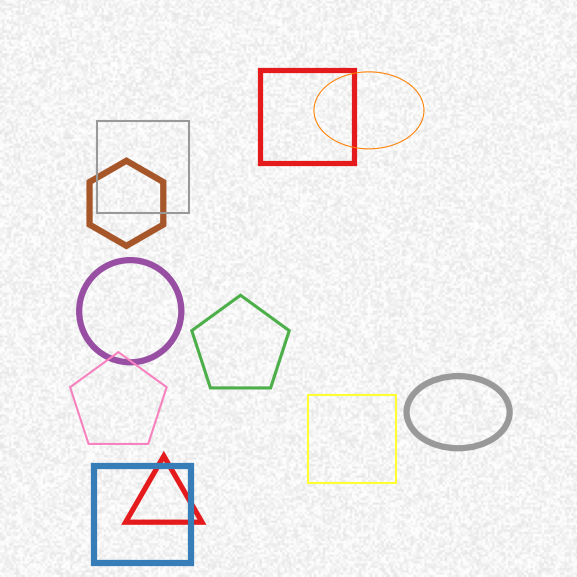[{"shape": "triangle", "thickness": 2.5, "radius": 0.38, "center": [0.284, 0.133]}, {"shape": "square", "thickness": 2.5, "radius": 0.41, "center": [0.531, 0.797]}, {"shape": "square", "thickness": 3, "radius": 0.42, "center": [0.247, 0.109]}, {"shape": "pentagon", "thickness": 1.5, "radius": 0.44, "center": [0.416, 0.399]}, {"shape": "circle", "thickness": 3, "radius": 0.44, "center": [0.226, 0.46]}, {"shape": "oval", "thickness": 0.5, "radius": 0.48, "center": [0.639, 0.808]}, {"shape": "square", "thickness": 1, "radius": 0.38, "center": [0.609, 0.239]}, {"shape": "hexagon", "thickness": 3, "radius": 0.37, "center": [0.219, 0.647]}, {"shape": "pentagon", "thickness": 1, "radius": 0.44, "center": [0.205, 0.302]}, {"shape": "square", "thickness": 1, "radius": 0.4, "center": [0.248, 0.71]}, {"shape": "oval", "thickness": 3, "radius": 0.45, "center": [0.793, 0.285]}]